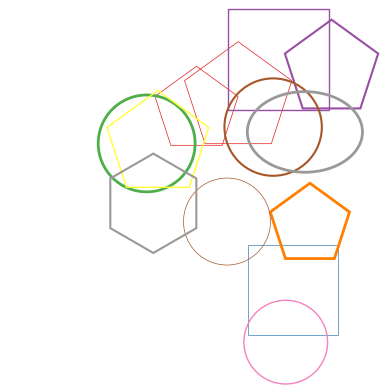[{"shape": "pentagon", "thickness": 0.5, "radius": 0.73, "center": [0.619, 0.745]}, {"shape": "pentagon", "thickness": 0.5, "radius": 0.57, "center": [0.51, 0.714]}, {"shape": "square", "thickness": 0.5, "radius": 0.58, "center": [0.761, 0.246]}, {"shape": "circle", "thickness": 2, "radius": 0.63, "center": [0.381, 0.627]}, {"shape": "pentagon", "thickness": 1.5, "radius": 0.64, "center": [0.861, 0.821]}, {"shape": "square", "thickness": 1, "radius": 0.66, "center": [0.724, 0.845]}, {"shape": "pentagon", "thickness": 2, "radius": 0.54, "center": [0.805, 0.416]}, {"shape": "pentagon", "thickness": 1, "radius": 0.69, "center": [0.41, 0.626]}, {"shape": "circle", "thickness": 0.5, "radius": 0.56, "center": [0.59, 0.425]}, {"shape": "circle", "thickness": 1.5, "radius": 0.63, "center": [0.709, 0.67]}, {"shape": "circle", "thickness": 1, "radius": 0.54, "center": [0.742, 0.111]}, {"shape": "oval", "thickness": 2, "radius": 0.75, "center": [0.792, 0.657]}, {"shape": "hexagon", "thickness": 1.5, "radius": 0.65, "center": [0.398, 0.472]}]